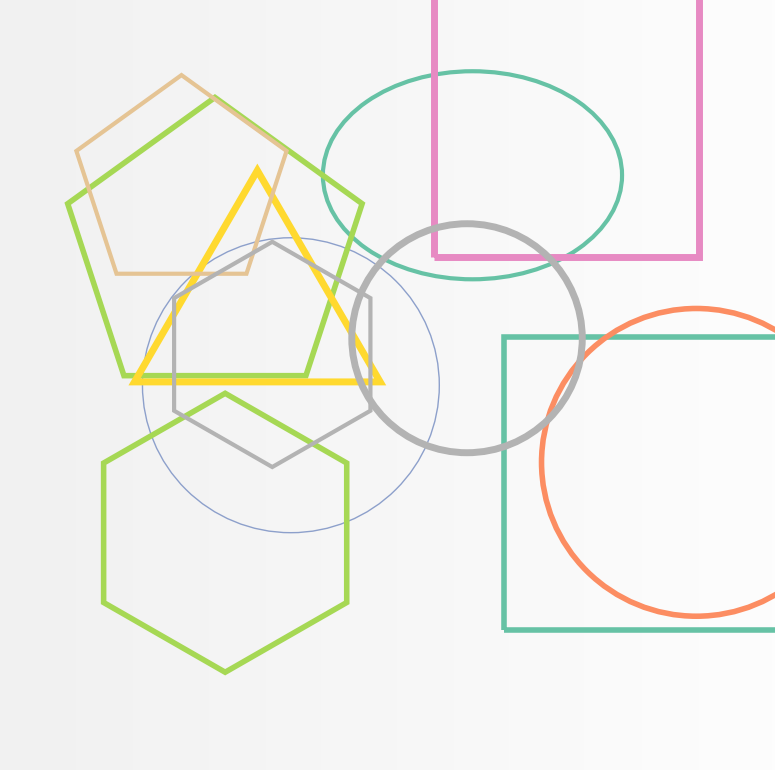[{"shape": "square", "thickness": 2, "radius": 0.95, "center": [0.84, 0.372]}, {"shape": "oval", "thickness": 1.5, "radius": 0.97, "center": [0.61, 0.772]}, {"shape": "circle", "thickness": 2, "radius": 1.0, "center": [0.899, 0.4]}, {"shape": "circle", "thickness": 0.5, "radius": 0.96, "center": [0.375, 0.5]}, {"shape": "square", "thickness": 2.5, "radius": 0.85, "center": [0.732, 0.837]}, {"shape": "hexagon", "thickness": 2, "radius": 0.91, "center": [0.291, 0.308]}, {"shape": "pentagon", "thickness": 2, "radius": 1.0, "center": [0.277, 0.674]}, {"shape": "triangle", "thickness": 2.5, "radius": 0.92, "center": [0.332, 0.596]}, {"shape": "pentagon", "thickness": 1.5, "radius": 0.71, "center": [0.234, 0.76]}, {"shape": "hexagon", "thickness": 1.5, "radius": 0.73, "center": [0.351, 0.54]}, {"shape": "circle", "thickness": 2.5, "radius": 0.74, "center": [0.603, 0.561]}]